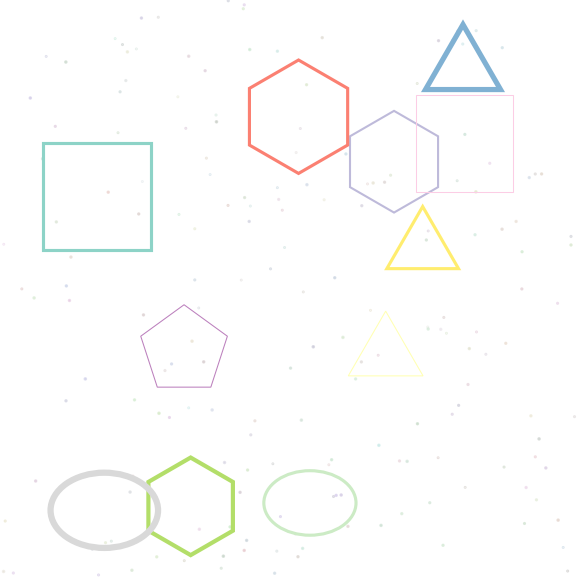[{"shape": "square", "thickness": 1.5, "radius": 0.47, "center": [0.168, 0.659]}, {"shape": "triangle", "thickness": 0.5, "radius": 0.37, "center": [0.668, 0.386]}, {"shape": "hexagon", "thickness": 1, "radius": 0.44, "center": [0.682, 0.719]}, {"shape": "hexagon", "thickness": 1.5, "radius": 0.49, "center": [0.517, 0.797]}, {"shape": "triangle", "thickness": 2.5, "radius": 0.38, "center": [0.802, 0.882]}, {"shape": "hexagon", "thickness": 2, "radius": 0.42, "center": [0.33, 0.122]}, {"shape": "square", "thickness": 0.5, "radius": 0.42, "center": [0.805, 0.751]}, {"shape": "oval", "thickness": 3, "radius": 0.47, "center": [0.181, 0.115]}, {"shape": "pentagon", "thickness": 0.5, "radius": 0.39, "center": [0.319, 0.393]}, {"shape": "oval", "thickness": 1.5, "radius": 0.4, "center": [0.537, 0.128]}, {"shape": "triangle", "thickness": 1.5, "radius": 0.36, "center": [0.732, 0.57]}]